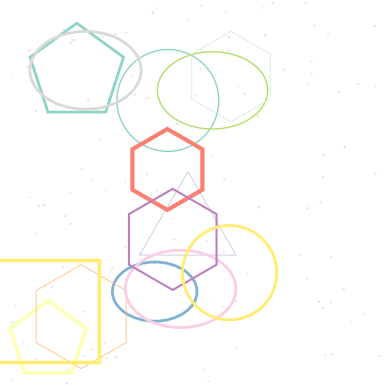[{"shape": "pentagon", "thickness": 2, "radius": 0.64, "center": [0.2, 0.812]}, {"shape": "circle", "thickness": 1, "radius": 0.66, "center": [0.436, 0.739]}, {"shape": "pentagon", "thickness": 2.5, "radius": 0.52, "center": [0.125, 0.115]}, {"shape": "triangle", "thickness": 0.5, "radius": 0.72, "center": [0.488, 0.41]}, {"shape": "hexagon", "thickness": 3, "radius": 0.53, "center": [0.435, 0.56]}, {"shape": "oval", "thickness": 2, "radius": 0.55, "center": [0.402, 0.243]}, {"shape": "hexagon", "thickness": 0.5, "radius": 0.67, "center": [0.211, 0.178]}, {"shape": "oval", "thickness": 1, "radius": 0.72, "center": [0.552, 0.765]}, {"shape": "oval", "thickness": 2, "radius": 0.72, "center": [0.469, 0.25]}, {"shape": "oval", "thickness": 2, "radius": 0.72, "center": [0.222, 0.817]}, {"shape": "hexagon", "thickness": 1.5, "radius": 0.66, "center": [0.449, 0.378]}, {"shape": "hexagon", "thickness": 0.5, "radius": 0.59, "center": [0.6, 0.801]}, {"shape": "circle", "thickness": 2, "radius": 0.61, "center": [0.596, 0.292]}, {"shape": "square", "thickness": 2.5, "radius": 0.67, "center": [0.123, 0.192]}]